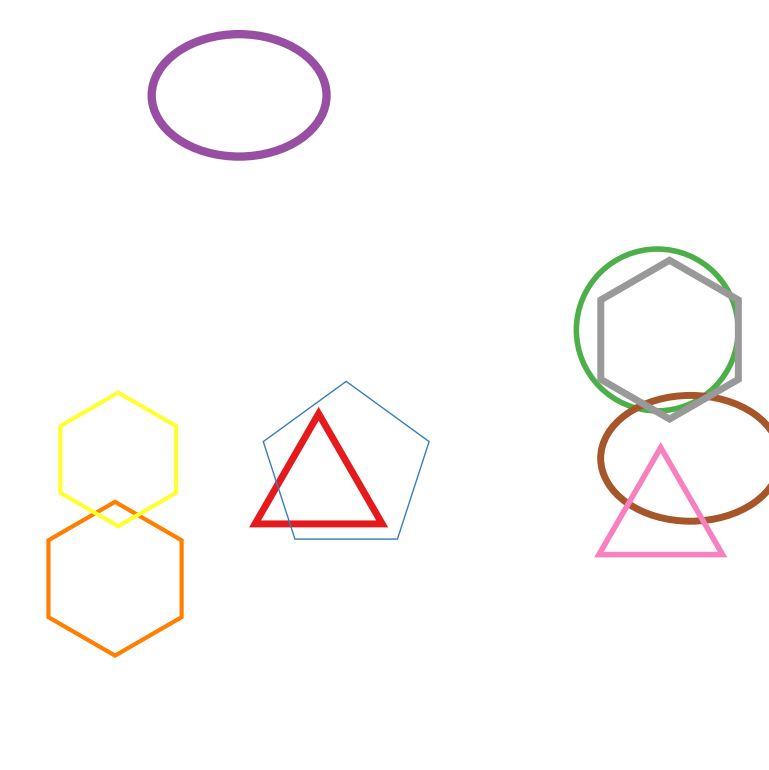[{"shape": "triangle", "thickness": 2.5, "radius": 0.48, "center": [0.414, 0.367]}, {"shape": "pentagon", "thickness": 0.5, "radius": 0.57, "center": [0.45, 0.391]}, {"shape": "circle", "thickness": 2, "radius": 0.53, "center": [0.854, 0.571]}, {"shape": "oval", "thickness": 3, "radius": 0.57, "center": [0.311, 0.876]}, {"shape": "hexagon", "thickness": 1.5, "radius": 0.5, "center": [0.149, 0.248]}, {"shape": "hexagon", "thickness": 1.5, "radius": 0.43, "center": [0.154, 0.403]}, {"shape": "oval", "thickness": 2.5, "radius": 0.58, "center": [0.897, 0.405]}, {"shape": "triangle", "thickness": 2, "radius": 0.46, "center": [0.858, 0.326]}, {"shape": "hexagon", "thickness": 2.5, "radius": 0.52, "center": [0.87, 0.559]}]